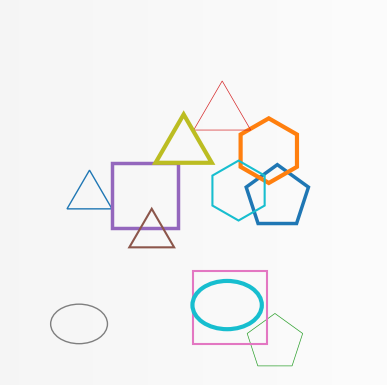[{"shape": "triangle", "thickness": 1, "radius": 0.33, "center": [0.231, 0.491]}, {"shape": "pentagon", "thickness": 2.5, "radius": 0.42, "center": [0.716, 0.488]}, {"shape": "hexagon", "thickness": 3, "radius": 0.42, "center": [0.694, 0.609]}, {"shape": "pentagon", "thickness": 0.5, "radius": 0.38, "center": [0.71, 0.111]}, {"shape": "triangle", "thickness": 0.5, "radius": 0.42, "center": [0.573, 0.705]}, {"shape": "square", "thickness": 2.5, "radius": 0.43, "center": [0.375, 0.492]}, {"shape": "triangle", "thickness": 1.5, "radius": 0.33, "center": [0.392, 0.391]}, {"shape": "square", "thickness": 1.5, "radius": 0.48, "center": [0.594, 0.201]}, {"shape": "oval", "thickness": 1, "radius": 0.37, "center": [0.204, 0.159]}, {"shape": "triangle", "thickness": 3, "radius": 0.42, "center": [0.474, 0.619]}, {"shape": "oval", "thickness": 3, "radius": 0.45, "center": [0.586, 0.208]}, {"shape": "hexagon", "thickness": 1.5, "radius": 0.39, "center": [0.616, 0.505]}]